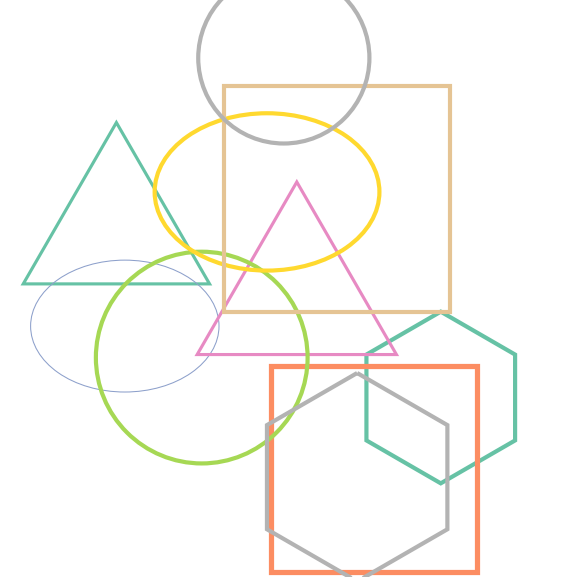[{"shape": "hexagon", "thickness": 2, "radius": 0.74, "center": [0.763, 0.311]}, {"shape": "triangle", "thickness": 1.5, "radius": 0.93, "center": [0.202, 0.601]}, {"shape": "square", "thickness": 2.5, "radius": 0.89, "center": [0.648, 0.186]}, {"shape": "oval", "thickness": 0.5, "radius": 0.82, "center": [0.216, 0.435]}, {"shape": "triangle", "thickness": 1.5, "radius": 1.0, "center": [0.514, 0.485]}, {"shape": "circle", "thickness": 2, "radius": 0.92, "center": [0.349, 0.38]}, {"shape": "oval", "thickness": 2, "radius": 0.97, "center": [0.462, 0.667]}, {"shape": "square", "thickness": 2, "radius": 0.98, "center": [0.583, 0.654]}, {"shape": "hexagon", "thickness": 2, "radius": 0.9, "center": [0.618, 0.173]}, {"shape": "circle", "thickness": 2, "radius": 0.74, "center": [0.491, 0.899]}]